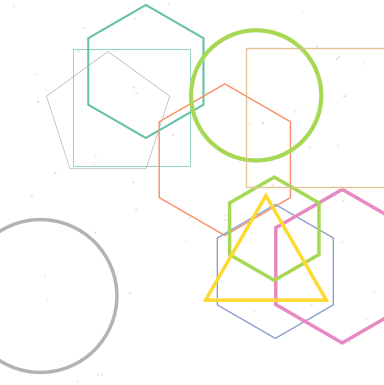[{"shape": "hexagon", "thickness": 1.5, "radius": 0.86, "center": [0.379, 0.814]}, {"shape": "square", "thickness": 0.5, "radius": 0.76, "center": [0.341, 0.721]}, {"shape": "hexagon", "thickness": 1, "radius": 0.98, "center": [0.584, 0.585]}, {"shape": "hexagon", "thickness": 1, "radius": 0.87, "center": [0.715, 0.295]}, {"shape": "hexagon", "thickness": 2.5, "radius": 1.0, "center": [0.889, 0.309]}, {"shape": "hexagon", "thickness": 2.5, "radius": 0.67, "center": [0.712, 0.406]}, {"shape": "circle", "thickness": 3, "radius": 0.85, "center": [0.665, 0.752]}, {"shape": "triangle", "thickness": 2.5, "radius": 0.91, "center": [0.691, 0.311]}, {"shape": "square", "thickness": 1, "radius": 0.9, "center": [0.819, 0.695]}, {"shape": "circle", "thickness": 2.5, "radius": 0.99, "center": [0.105, 0.231]}, {"shape": "pentagon", "thickness": 0.5, "radius": 0.84, "center": [0.281, 0.698]}]